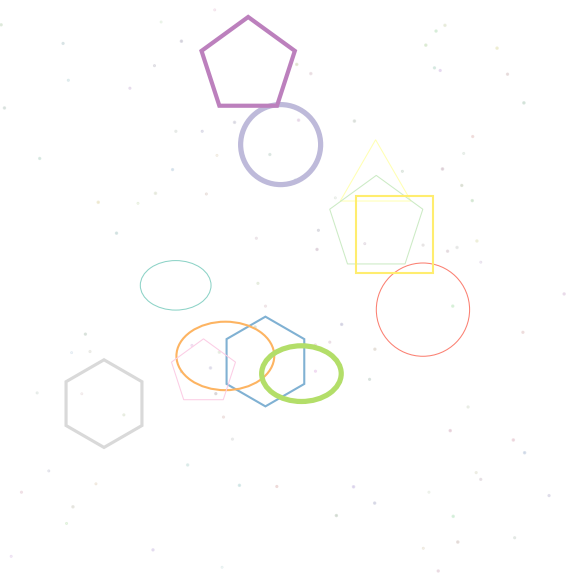[{"shape": "oval", "thickness": 0.5, "radius": 0.31, "center": [0.304, 0.505]}, {"shape": "triangle", "thickness": 0.5, "radius": 0.35, "center": [0.65, 0.686]}, {"shape": "circle", "thickness": 2.5, "radius": 0.35, "center": [0.486, 0.749]}, {"shape": "circle", "thickness": 0.5, "radius": 0.4, "center": [0.732, 0.463]}, {"shape": "hexagon", "thickness": 1, "radius": 0.39, "center": [0.46, 0.373]}, {"shape": "oval", "thickness": 1, "radius": 0.42, "center": [0.39, 0.383]}, {"shape": "oval", "thickness": 2.5, "radius": 0.34, "center": [0.522, 0.352]}, {"shape": "pentagon", "thickness": 0.5, "radius": 0.29, "center": [0.352, 0.354]}, {"shape": "hexagon", "thickness": 1.5, "radius": 0.38, "center": [0.18, 0.3]}, {"shape": "pentagon", "thickness": 2, "radius": 0.42, "center": [0.43, 0.885]}, {"shape": "pentagon", "thickness": 0.5, "radius": 0.42, "center": [0.652, 0.611]}, {"shape": "square", "thickness": 1, "radius": 0.33, "center": [0.683, 0.593]}]